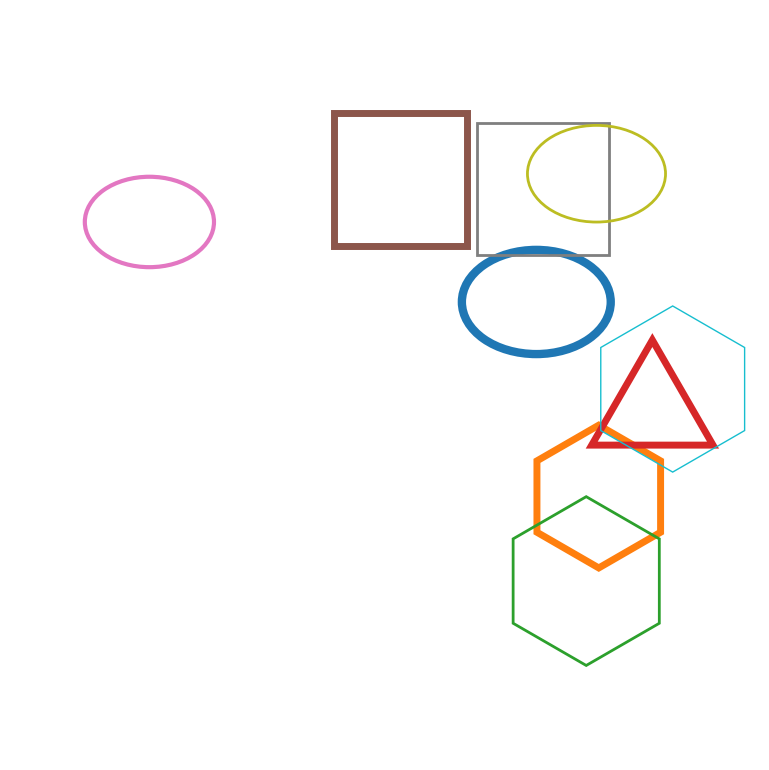[{"shape": "oval", "thickness": 3, "radius": 0.48, "center": [0.697, 0.608]}, {"shape": "hexagon", "thickness": 2.5, "radius": 0.46, "center": [0.778, 0.355]}, {"shape": "hexagon", "thickness": 1, "radius": 0.55, "center": [0.761, 0.245]}, {"shape": "triangle", "thickness": 2.5, "radius": 0.45, "center": [0.847, 0.467]}, {"shape": "square", "thickness": 2.5, "radius": 0.43, "center": [0.52, 0.767]}, {"shape": "oval", "thickness": 1.5, "radius": 0.42, "center": [0.194, 0.712]}, {"shape": "square", "thickness": 1, "radius": 0.43, "center": [0.705, 0.755]}, {"shape": "oval", "thickness": 1, "radius": 0.45, "center": [0.775, 0.774]}, {"shape": "hexagon", "thickness": 0.5, "radius": 0.54, "center": [0.874, 0.495]}]